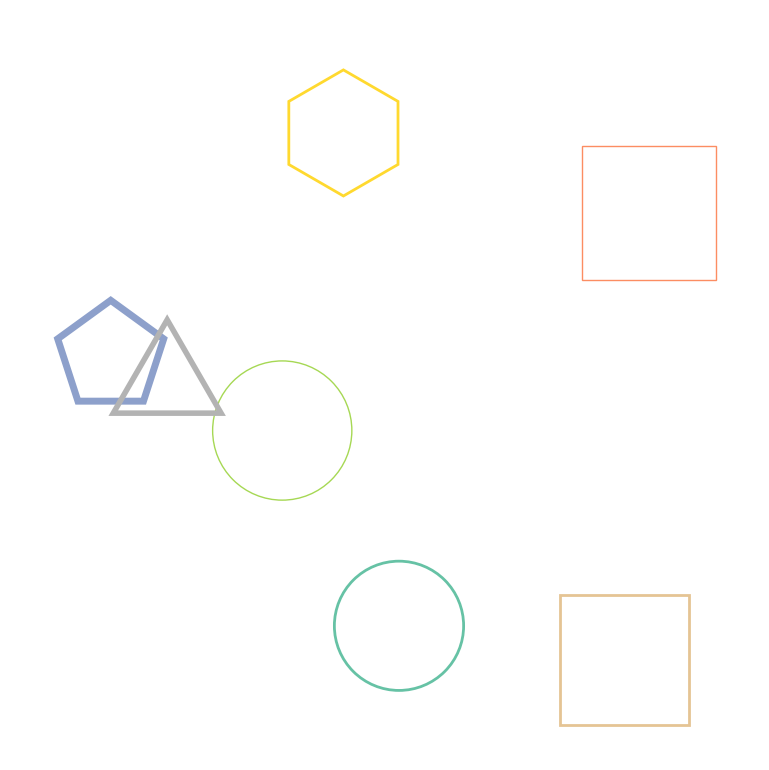[{"shape": "circle", "thickness": 1, "radius": 0.42, "center": [0.518, 0.187]}, {"shape": "square", "thickness": 0.5, "radius": 0.44, "center": [0.843, 0.723]}, {"shape": "pentagon", "thickness": 2.5, "radius": 0.36, "center": [0.144, 0.538]}, {"shape": "circle", "thickness": 0.5, "radius": 0.45, "center": [0.367, 0.441]}, {"shape": "hexagon", "thickness": 1, "radius": 0.41, "center": [0.446, 0.827]}, {"shape": "square", "thickness": 1, "radius": 0.42, "center": [0.812, 0.143]}, {"shape": "triangle", "thickness": 2, "radius": 0.4, "center": [0.217, 0.504]}]